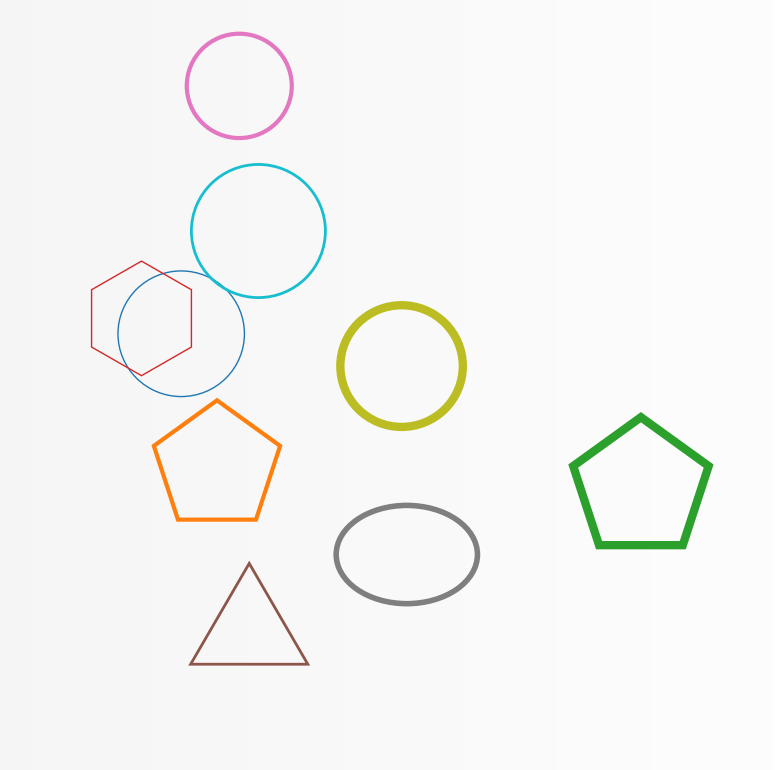[{"shape": "circle", "thickness": 0.5, "radius": 0.41, "center": [0.234, 0.567]}, {"shape": "pentagon", "thickness": 1.5, "radius": 0.43, "center": [0.28, 0.394]}, {"shape": "pentagon", "thickness": 3, "radius": 0.46, "center": [0.827, 0.366]}, {"shape": "hexagon", "thickness": 0.5, "radius": 0.37, "center": [0.183, 0.587]}, {"shape": "triangle", "thickness": 1, "radius": 0.44, "center": [0.322, 0.181]}, {"shape": "circle", "thickness": 1.5, "radius": 0.34, "center": [0.309, 0.888]}, {"shape": "oval", "thickness": 2, "radius": 0.46, "center": [0.525, 0.28]}, {"shape": "circle", "thickness": 3, "radius": 0.4, "center": [0.518, 0.525]}, {"shape": "circle", "thickness": 1, "radius": 0.43, "center": [0.333, 0.7]}]